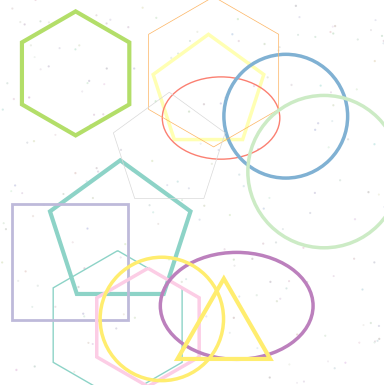[{"shape": "hexagon", "thickness": 1, "radius": 0.97, "center": [0.306, 0.156]}, {"shape": "pentagon", "thickness": 3, "radius": 0.96, "center": [0.312, 0.392]}, {"shape": "pentagon", "thickness": 2.5, "radius": 0.76, "center": [0.541, 0.76]}, {"shape": "square", "thickness": 2, "radius": 0.75, "center": [0.182, 0.319]}, {"shape": "oval", "thickness": 1, "radius": 0.76, "center": [0.574, 0.693]}, {"shape": "circle", "thickness": 2.5, "radius": 0.8, "center": [0.742, 0.698]}, {"shape": "hexagon", "thickness": 0.5, "radius": 0.98, "center": [0.555, 0.813]}, {"shape": "hexagon", "thickness": 3, "radius": 0.81, "center": [0.196, 0.809]}, {"shape": "hexagon", "thickness": 2.5, "radius": 0.77, "center": [0.384, 0.15]}, {"shape": "pentagon", "thickness": 0.5, "radius": 0.76, "center": [0.44, 0.608]}, {"shape": "oval", "thickness": 2.5, "radius": 0.99, "center": [0.615, 0.206]}, {"shape": "circle", "thickness": 2.5, "radius": 0.99, "center": [0.842, 0.554]}, {"shape": "triangle", "thickness": 3, "radius": 0.7, "center": [0.581, 0.137]}, {"shape": "circle", "thickness": 2.5, "radius": 0.8, "center": [0.42, 0.172]}]